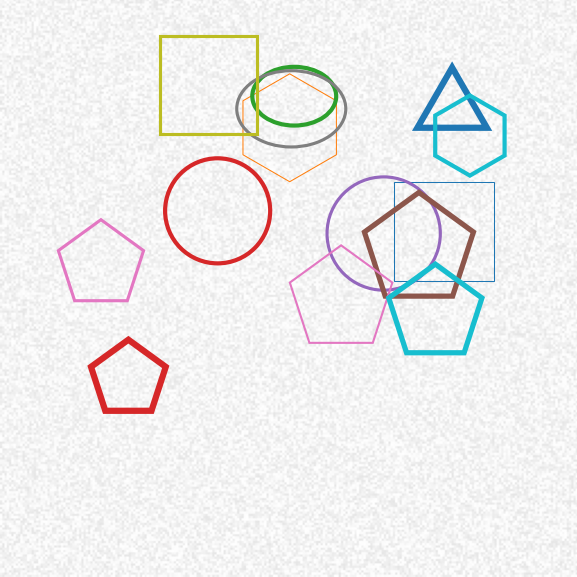[{"shape": "triangle", "thickness": 3, "radius": 0.35, "center": [0.783, 0.813]}, {"shape": "square", "thickness": 0.5, "radius": 0.43, "center": [0.769, 0.598]}, {"shape": "hexagon", "thickness": 0.5, "radius": 0.47, "center": [0.502, 0.778]}, {"shape": "oval", "thickness": 2, "radius": 0.36, "center": [0.51, 0.833]}, {"shape": "circle", "thickness": 2, "radius": 0.45, "center": [0.377, 0.634]}, {"shape": "pentagon", "thickness": 3, "radius": 0.34, "center": [0.222, 0.343]}, {"shape": "circle", "thickness": 1.5, "radius": 0.49, "center": [0.664, 0.595]}, {"shape": "pentagon", "thickness": 2.5, "radius": 0.5, "center": [0.725, 0.567]}, {"shape": "pentagon", "thickness": 1, "radius": 0.47, "center": [0.591, 0.481]}, {"shape": "pentagon", "thickness": 1.5, "radius": 0.39, "center": [0.175, 0.541]}, {"shape": "oval", "thickness": 1.5, "radius": 0.47, "center": [0.504, 0.811]}, {"shape": "square", "thickness": 1.5, "radius": 0.42, "center": [0.361, 0.852]}, {"shape": "hexagon", "thickness": 2, "radius": 0.35, "center": [0.814, 0.764]}, {"shape": "pentagon", "thickness": 2.5, "radius": 0.42, "center": [0.754, 0.457]}]